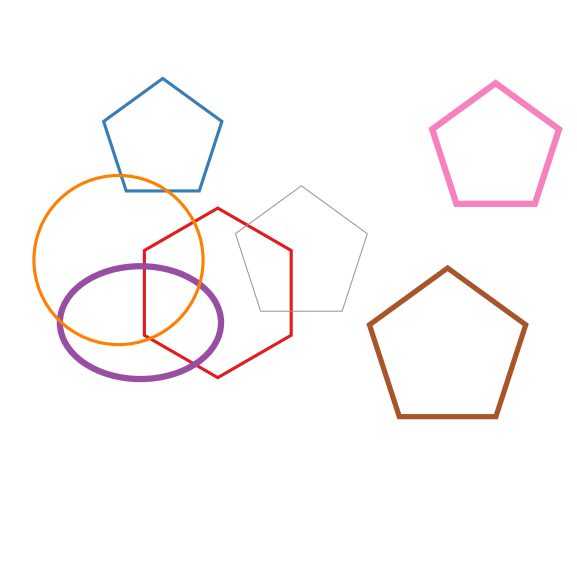[{"shape": "hexagon", "thickness": 1.5, "radius": 0.73, "center": [0.377, 0.492]}, {"shape": "pentagon", "thickness": 1.5, "radius": 0.54, "center": [0.282, 0.756]}, {"shape": "oval", "thickness": 3, "radius": 0.7, "center": [0.243, 0.44]}, {"shape": "circle", "thickness": 1.5, "radius": 0.73, "center": [0.205, 0.549]}, {"shape": "pentagon", "thickness": 2.5, "radius": 0.71, "center": [0.775, 0.393]}, {"shape": "pentagon", "thickness": 3, "radius": 0.58, "center": [0.858, 0.74]}, {"shape": "pentagon", "thickness": 0.5, "radius": 0.6, "center": [0.522, 0.557]}]